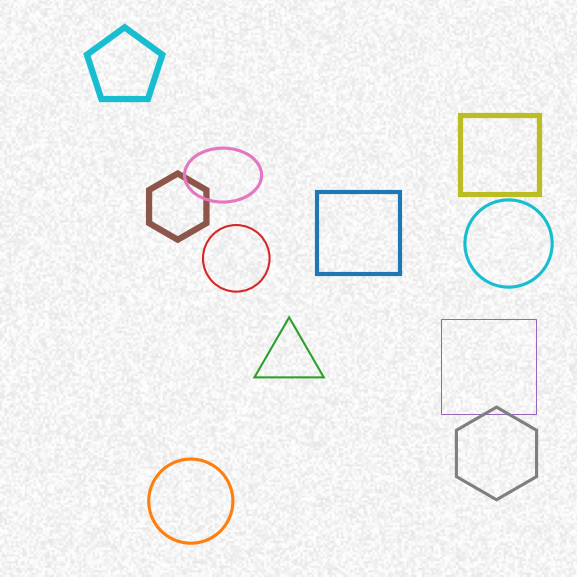[{"shape": "square", "thickness": 2, "radius": 0.36, "center": [0.621, 0.596]}, {"shape": "circle", "thickness": 1.5, "radius": 0.36, "center": [0.33, 0.131]}, {"shape": "triangle", "thickness": 1, "radius": 0.35, "center": [0.501, 0.38]}, {"shape": "circle", "thickness": 1, "radius": 0.29, "center": [0.409, 0.552]}, {"shape": "square", "thickness": 0.5, "radius": 0.41, "center": [0.846, 0.365]}, {"shape": "hexagon", "thickness": 3, "radius": 0.29, "center": [0.308, 0.641]}, {"shape": "oval", "thickness": 1.5, "radius": 0.33, "center": [0.386, 0.696]}, {"shape": "hexagon", "thickness": 1.5, "radius": 0.4, "center": [0.86, 0.214]}, {"shape": "square", "thickness": 2.5, "radius": 0.34, "center": [0.865, 0.731]}, {"shape": "pentagon", "thickness": 3, "radius": 0.34, "center": [0.216, 0.883]}, {"shape": "circle", "thickness": 1.5, "radius": 0.38, "center": [0.881, 0.577]}]